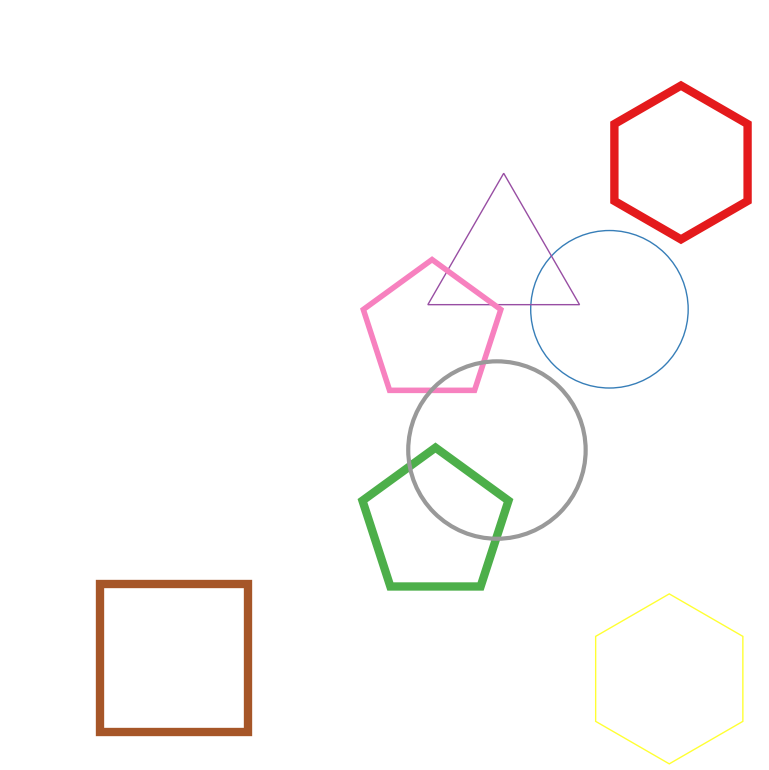[{"shape": "hexagon", "thickness": 3, "radius": 0.5, "center": [0.884, 0.789]}, {"shape": "circle", "thickness": 0.5, "radius": 0.51, "center": [0.791, 0.598]}, {"shape": "pentagon", "thickness": 3, "radius": 0.5, "center": [0.566, 0.319]}, {"shape": "triangle", "thickness": 0.5, "radius": 0.57, "center": [0.654, 0.661]}, {"shape": "hexagon", "thickness": 0.5, "radius": 0.55, "center": [0.869, 0.118]}, {"shape": "square", "thickness": 3, "radius": 0.48, "center": [0.226, 0.145]}, {"shape": "pentagon", "thickness": 2, "radius": 0.47, "center": [0.561, 0.569]}, {"shape": "circle", "thickness": 1.5, "radius": 0.58, "center": [0.645, 0.416]}]